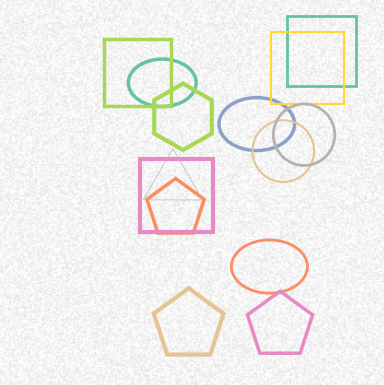[{"shape": "square", "thickness": 2, "radius": 0.45, "center": [0.835, 0.867]}, {"shape": "oval", "thickness": 2.5, "radius": 0.44, "center": [0.421, 0.785]}, {"shape": "oval", "thickness": 2, "radius": 0.49, "center": [0.7, 0.308]}, {"shape": "pentagon", "thickness": 2.5, "radius": 0.39, "center": [0.456, 0.458]}, {"shape": "oval", "thickness": 2.5, "radius": 0.49, "center": [0.667, 0.678]}, {"shape": "pentagon", "thickness": 2.5, "radius": 0.45, "center": [0.727, 0.155]}, {"shape": "square", "thickness": 3, "radius": 0.47, "center": [0.46, 0.493]}, {"shape": "square", "thickness": 2.5, "radius": 0.44, "center": [0.357, 0.813]}, {"shape": "hexagon", "thickness": 3, "radius": 0.43, "center": [0.475, 0.697]}, {"shape": "square", "thickness": 1.5, "radius": 0.47, "center": [0.799, 0.823]}, {"shape": "circle", "thickness": 1.5, "radius": 0.4, "center": [0.736, 0.608]}, {"shape": "pentagon", "thickness": 3, "radius": 0.48, "center": [0.49, 0.156]}, {"shape": "triangle", "thickness": 0.5, "radius": 0.44, "center": [0.449, 0.525]}, {"shape": "circle", "thickness": 2, "radius": 0.4, "center": [0.79, 0.65]}]